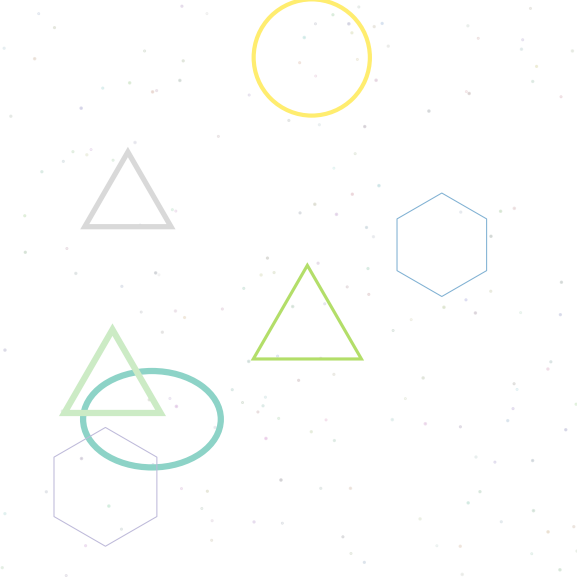[{"shape": "oval", "thickness": 3, "radius": 0.6, "center": [0.263, 0.273]}, {"shape": "hexagon", "thickness": 0.5, "radius": 0.51, "center": [0.183, 0.156]}, {"shape": "hexagon", "thickness": 0.5, "radius": 0.45, "center": [0.765, 0.575]}, {"shape": "triangle", "thickness": 1.5, "radius": 0.54, "center": [0.532, 0.432]}, {"shape": "triangle", "thickness": 2.5, "radius": 0.43, "center": [0.221, 0.65]}, {"shape": "triangle", "thickness": 3, "radius": 0.48, "center": [0.195, 0.332]}, {"shape": "circle", "thickness": 2, "radius": 0.5, "center": [0.54, 0.9]}]